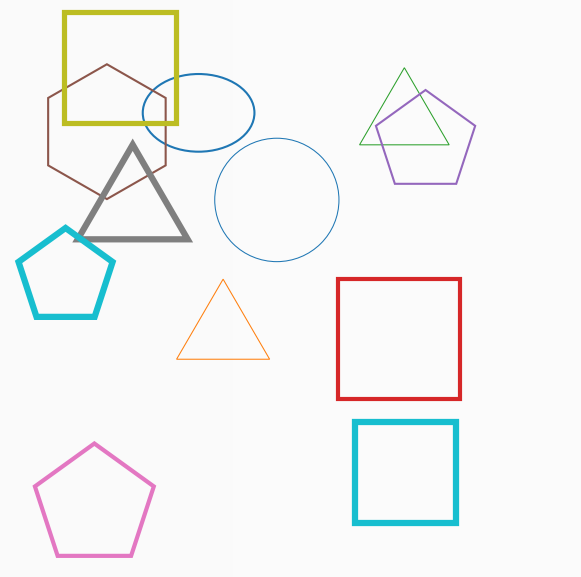[{"shape": "oval", "thickness": 1, "radius": 0.48, "center": [0.342, 0.804]}, {"shape": "circle", "thickness": 0.5, "radius": 0.53, "center": [0.476, 0.653]}, {"shape": "triangle", "thickness": 0.5, "radius": 0.46, "center": [0.384, 0.423]}, {"shape": "triangle", "thickness": 0.5, "radius": 0.45, "center": [0.696, 0.793]}, {"shape": "square", "thickness": 2, "radius": 0.52, "center": [0.687, 0.412]}, {"shape": "pentagon", "thickness": 1, "radius": 0.45, "center": [0.732, 0.753]}, {"shape": "hexagon", "thickness": 1, "radius": 0.58, "center": [0.184, 0.771]}, {"shape": "pentagon", "thickness": 2, "radius": 0.54, "center": [0.162, 0.124]}, {"shape": "triangle", "thickness": 3, "radius": 0.55, "center": [0.228, 0.639]}, {"shape": "square", "thickness": 2.5, "radius": 0.48, "center": [0.207, 0.882]}, {"shape": "pentagon", "thickness": 3, "radius": 0.43, "center": [0.113, 0.519]}, {"shape": "square", "thickness": 3, "radius": 0.44, "center": [0.698, 0.18]}]